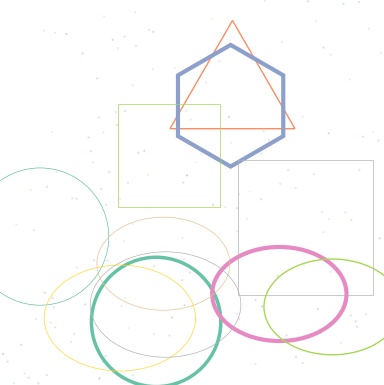[{"shape": "circle", "thickness": 0.5, "radius": 0.89, "center": [0.104, 0.386]}, {"shape": "circle", "thickness": 2.5, "radius": 0.84, "center": [0.406, 0.164]}, {"shape": "triangle", "thickness": 1, "radius": 0.94, "center": [0.604, 0.759]}, {"shape": "hexagon", "thickness": 3, "radius": 0.79, "center": [0.599, 0.725]}, {"shape": "oval", "thickness": 3, "radius": 0.87, "center": [0.726, 0.236]}, {"shape": "oval", "thickness": 1, "radius": 0.89, "center": [0.863, 0.203]}, {"shape": "square", "thickness": 0.5, "radius": 0.67, "center": [0.439, 0.597]}, {"shape": "oval", "thickness": 0.5, "radius": 0.98, "center": [0.311, 0.174]}, {"shape": "oval", "thickness": 0.5, "radius": 0.86, "center": [0.424, 0.315]}, {"shape": "oval", "thickness": 0.5, "radius": 0.98, "center": [0.43, 0.209]}, {"shape": "square", "thickness": 0.5, "radius": 0.88, "center": [0.794, 0.409]}]